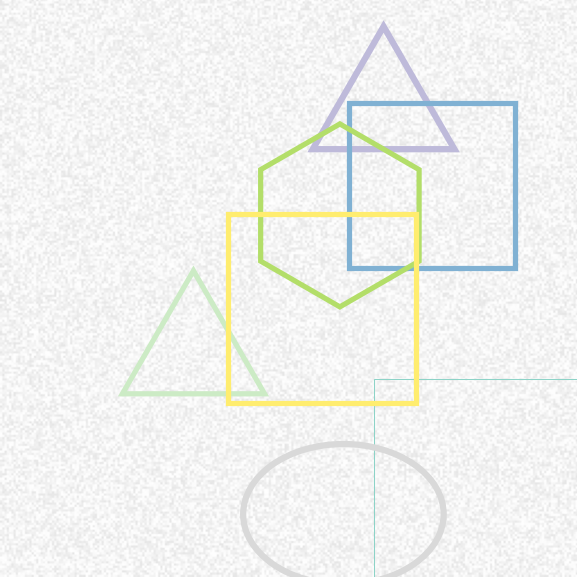[{"shape": "square", "thickness": 0.5, "radius": 0.97, "center": [0.841, 0.15]}, {"shape": "triangle", "thickness": 3, "radius": 0.71, "center": [0.664, 0.812]}, {"shape": "square", "thickness": 2.5, "radius": 0.72, "center": [0.748, 0.678]}, {"shape": "hexagon", "thickness": 2.5, "radius": 0.79, "center": [0.589, 0.626]}, {"shape": "oval", "thickness": 3, "radius": 0.87, "center": [0.595, 0.109]}, {"shape": "triangle", "thickness": 2.5, "radius": 0.71, "center": [0.335, 0.388]}, {"shape": "square", "thickness": 2.5, "radius": 0.82, "center": [0.558, 0.465]}]